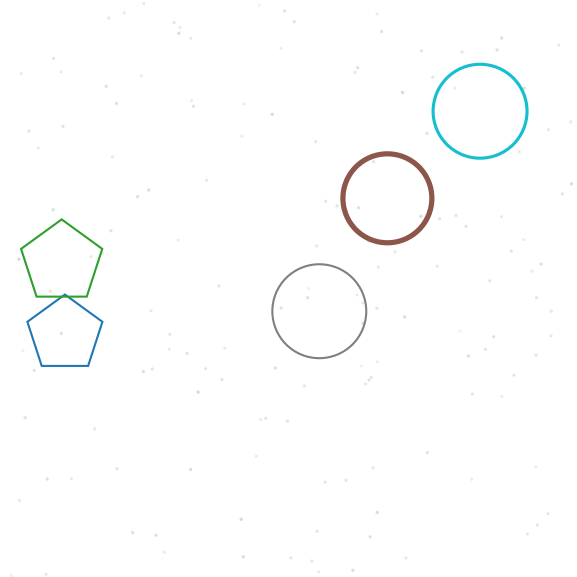[{"shape": "pentagon", "thickness": 1, "radius": 0.34, "center": [0.112, 0.421]}, {"shape": "pentagon", "thickness": 1, "radius": 0.37, "center": [0.107, 0.545]}, {"shape": "circle", "thickness": 2.5, "radius": 0.39, "center": [0.671, 0.656]}, {"shape": "circle", "thickness": 1, "radius": 0.41, "center": [0.553, 0.46]}, {"shape": "circle", "thickness": 1.5, "radius": 0.41, "center": [0.831, 0.807]}]